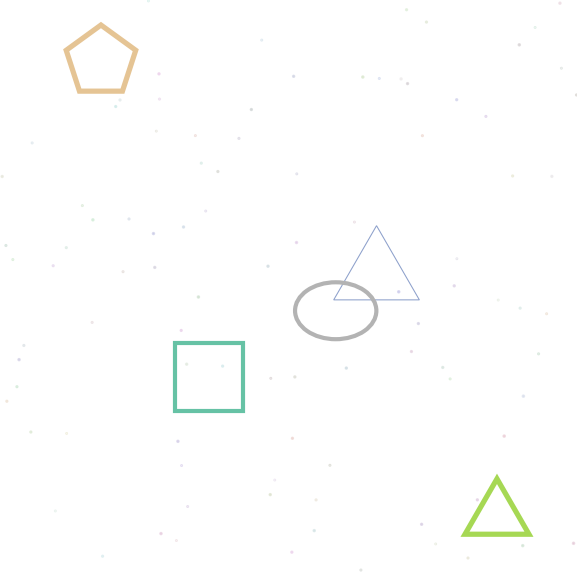[{"shape": "square", "thickness": 2, "radius": 0.3, "center": [0.362, 0.346]}, {"shape": "triangle", "thickness": 0.5, "radius": 0.43, "center": [0.652, 0.523]}, {"shape": "triangle", "thickness": 2.5, "radius": 0.32, "center": [0.861, 0.106]}, {"shape": "pentagon", "thickness": 2.5, "radius": 0.32, "center": [0.175, 0.893]}, {"shape": "oval", "thickness": 2, "radius": 0.35, "center": [0.581, 0.461]}]